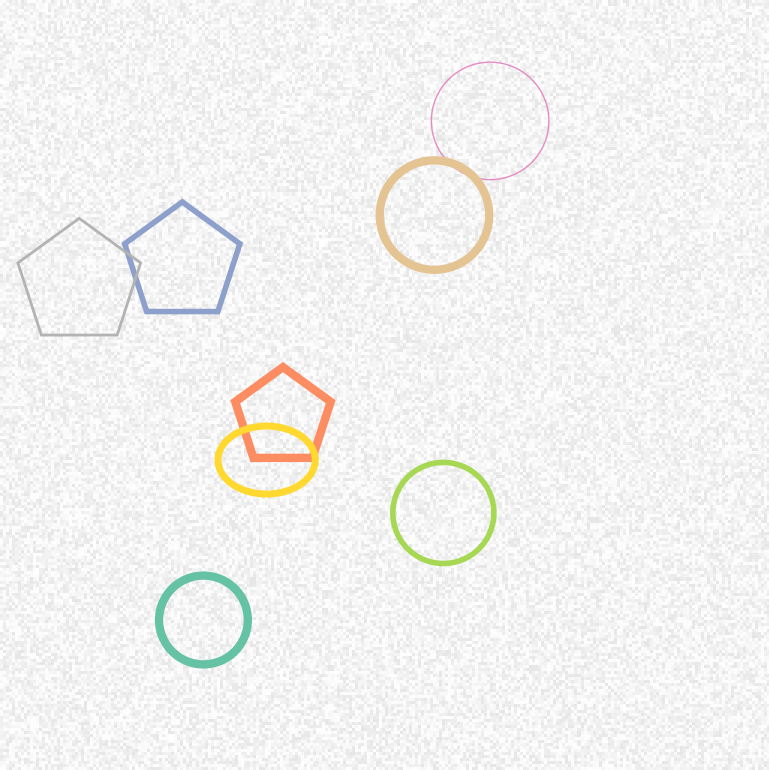[{"shape": "circle", "thickness": 3, "radius": 0.29, "center": [0.264, 0.195]}, {"shape": "pentagon", "thickness": 3, "radius": 0.33, "center": [0.367, 0.458]}, {"shape": "pentagon", "thickness": 2, "radius": 0.39, "center": [0.237, 0.659]}, {"shape": "circle", "thickness": 0.5, "radius": 0.38, "center": [0.637, 0.843]}, {"shape": "circle", "thickness": 2, "radius": 0.33, "center": [0.576, 0.334]}, {"shape": "oval", "thickness": 2.5, "radius": 0.32, "center": [0.346, 0.403]}, {"shape": "circle", "thickness": 3, "radius": 0.36, "center": [0.564, 0.721]}, {"shape": "pentagon", "thickness": 1, "radius": 0.42, "center": [0.103, 0.633]}]